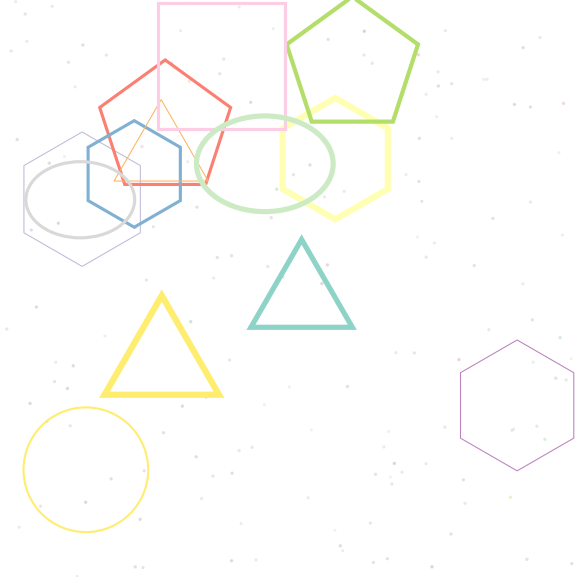[{"shape": "triangle", "thickness": 2.5, "radius": 0.51, "center": [0.522, 0.483]}, {"shape": "hexagon", "thickness": 3, "radius": 0.53, "center": [0.581, 0.724]}, {"shape": "hexagon", "thickness": 0.5, "radius": 0.58, "center": [0.142, 0.654]}, {"shape": "pentagon", "thickness": 1.5, "radius": 0.6, "center": [0.286, 0.776]}, {"shape": "hexagon", "thickness": 1.5, "radius": 0.46, "center": [0.232, 0.698]}, {"shape": "triangle", "thickness": 0.5, "radius": 0.47, "center": [0.279, 0.733]}, {"shape": "pentagon", "thickness": 2, "radius": 0.6, "center": [0.61, 0.885]}, {"shape": "square", "thickness": 1.5, "radius": 0.55, "center": [0.384, 0.885]}, {"shape": "oval", "thickness": 1.5, "radius": 0.47, "center": [0.139, 0.653]}, {"shape": "hexagon", "thickness": 0.5, "radius": 0.57, "center": [0.895, 0.297]}, {"shape": "oval", "thickness": 2.5, "radius": 0.59, "center": [0.459, 0.716]}, {"shape": "triangle", "thickness": 3, "radius": 0.57, "center": [0.28, 0.373]}, {"shape": "circle", "thickness": 1, "radius": 0.54, "center": [0.149, 0.186]}]